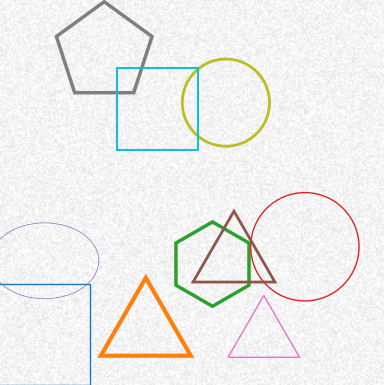[{"shape": "square", "thickness": 1, "radius": 0.65, "center": [0.104, 0.131]}, {"shape": "triangle", "thickness": 3, "radius": 0.67, "center": [0.379, 0.144]}, {"shape": "hexagon", "thickness": 2.5, "radius": 0.55, "center": [0.552, 0.314]}, {"shape": "circle", "thickness": 1, "radius": 0.7, "center": [0.792, 0.359]}, {"shape": "oval", "thickness": 0.5, "radius": 0.7, "center": [0.116, 0.323]}, {"shape": "triangle", "thickness": 2, "radius": 0.61, "center": [0.608, 0.329]}, {"shape": "triangle", "thickness": 1, "radius": 0.54, "center": [0.685, 0.126]}, {"shape": "pentagon", "thickness": 2.5, "radius": 0.65, "center": [0.271, 0.865]}, {"shape": "circle", "thickness": 2, "radius": 0.57, "center": [0.587, 0.733]}, {"shape": "square", "thickness": 1.5, "radius": 0.53, "center": [0.409, 0.717]}]